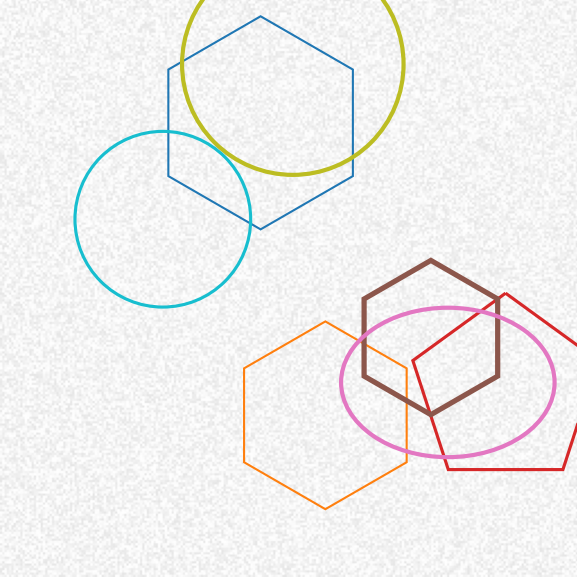[{"shape": "hexagon", "thickness": 1, "radius": 0.92, "center": [0.451, 0.786]}, {"shape": "hexagon", "thickness": 1, "radius": 0.81, "center": [0.563, 0.28]}, {"shape": "pentagon", "thickness": 1.5, "radius": 0.84, "center": [0.876, 0.323]}, {"shape": "hexagon", "thickness": 2.5, "radius": 0.67, "center": [0.746, 0.415]}, {"shape": "oval", "thickness": 2, "radius": 0.92, "center": [0.775, 0.337]}, {"shape": "circle", "thickness": 2, "radius": 0.96, "center": [0.507, 0.888]}, {"shape": "circle", "thickness": 1.5, "radius": 0.76, "center": [0.282, 0.62]}]